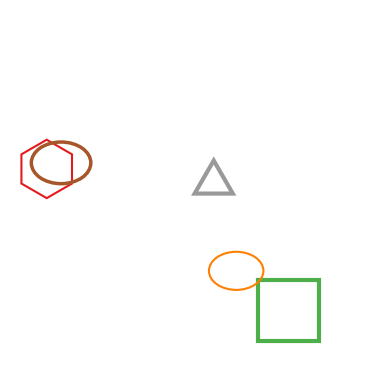[{"shape": "hexagon", "thickness": 1.5, "radius": 0.38, "center": [0.121, 0.561]}, {"shape": "square", "thickness": 3, "radius": 0.39, "center": [0.749, 0.193]}, {"shape": "oval", "thickness": 1.5, "radius": 0.35, "center": [0.613, 0.297]}, {"shape": "oval", "thickness": 2.5, "radius": 0.39, "center": [0.159, 0.577]}, {"shape": "triangle", "thickness": 3, "radius": 0.29, "center": [0.555, 0.526]}]